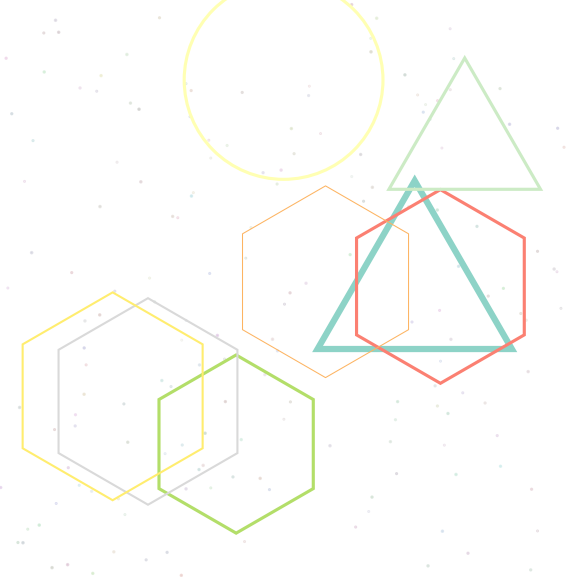[{"shape": "triangle", "thickness": 3, "radius": 0.97, "center": [0.718, 0.492]}, {"shape": "circle", "thickness": 1.5, "radius": 0.86, "center": [0.491, 0.861]}, {"shape": "hexagon", "thickness": 1.5, "radius": 0.84, "center": [0.763, 0.503]}, {"shape": "hexagon", "thickness": 0.5, "radius": 0.83, "center": [0.564, 0.511]}, {"shape": "hexagon", "thickness": 1.5, "radius": 0.77, "center": [0.409, 0.23]}, {"shape": "hexagon", "thickness": 1, "radius": 0.89, "center": [0.256, 0.304]}, {"shape": "triangle", "thickness": 1.5, "radius": 0.76, "center": [0.805, 0.747]}, {"shape": "hexagon", "thickness": 1, "radius": 0.9, "center": [0.195, 0.313]}]